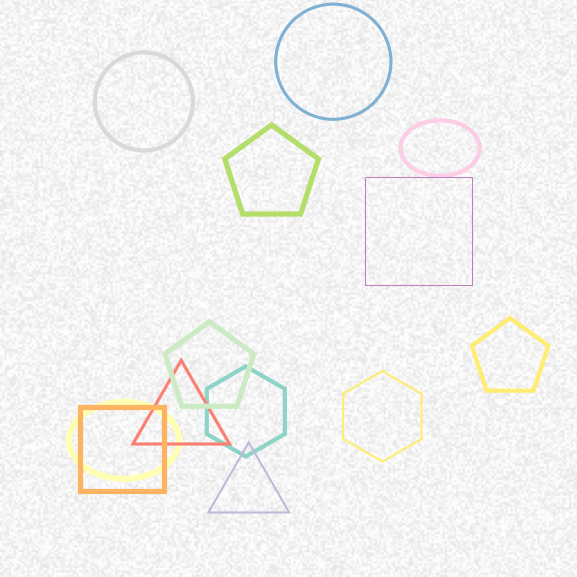[{"shape": "hexagon", "thickness": 2, "radius": 0.39, "center": [0.426, 0.287]}, {"shape": "oval", "thickness": 3, "radius": 0.48, "center": [0.215, 0.237]}, {"shape": "triangle", "thickness": 1, "radius": 0.4, "center": [0.431, 0.152]}, {"shape": "triangle", "thickness": 1.5, "radius": 0.48, "center": [0.314, 0.279]}, {"shape": "circle", "thickness": 1.5, "radius": 0.5, "center": [0.577, 0.892]}, {"shape": "square", "thickness": 2.5, "radius": 0.36, "center": [0.211, 0.222]}, {"shape": "pentagon", "thickness": 2.5, "radius": 0.43, "center": [0.47, 0.698]}, {"shape": "oval", "thickness": 2, "radius": 0.34, "center": [0.762, 0.743]}, {"shape": "circle", "thickness": 2, "radius": 0.42, "center": [0.249, 0.823]}, {"shape": "square", "thickness": 0.5, "radius": 0.46, "center": [0.725, 0.599]}, {"shape": "pentagon", "thickness": 2.5, "radius": 0.4, "center": [0.363, 0.361]}, {"shape": "hexagon", "thickness": 1, "radius": 0.39, "center": [0.662, 0.278]}, {"shape": "pentagon", "thickness": 2, "radius": 0.35, "center": [0.883, 0.379]}]